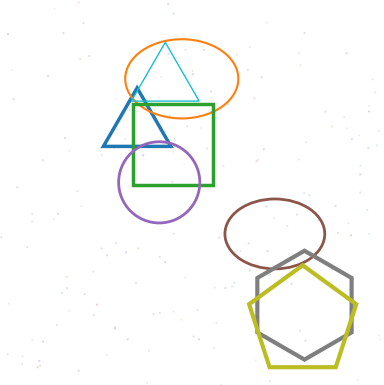[{"shape": "triangle", "thickness": 2.5, "radius": 0.51, "center": [0.356, 0.67]}, {"shape": "oval", "thickness": 1.5, "radius": 0.73, "center": [0.472, 0.795]}, {"shape": "square", "thickness": 2.5, "radius": 0.52, "center": [0.449, 0.625]}, {"shape": "circle", "thickness": 2, "radius": 0.53, "center": [0.414, 0.526]}, {"shape": "oval", "thickness": 2, "radius": 0.65, "center": [0.714, 0.392]}, {"shape": "hexagon", "thickness": 3, "radius": 0.71, "center": [0.791, 0.207]}, {"shape": "pentagon", "thickness": 3, "radius": 0.73, "center": [0.786, 0.165]}, {"shape": "triangle", "thickness": 1, "radius": 0.51, "center": [0.429, 0.788]}]